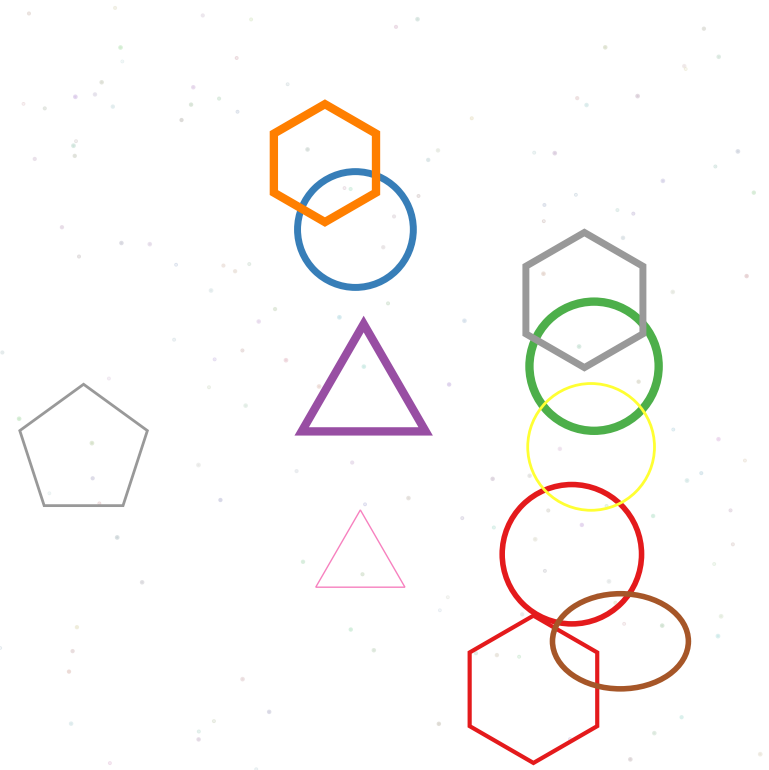[{"shape": "hexagon", "thickness": 1.5, "radius": 0.48, "center": [0.693, 0.105]}, {"shape": "circle", "thickness": 2, "radius": 0.45, "center": [0.743, 0.28]}, {"shape": "circle", "thickness": 2.5, "radius": 0.38, "center": [0.462, 0.702]}, {"shape": "circle", "thickness": 3, "radius": 0.42, "center": [0.772, 0.524]}, {"shape": "triangle", "thickness": 3, "radius": 0.46, "center": [0.472, 0.486]}, {"shape": "hexagon", "thickness": 3, "radius": 0.38, "center": [0.422, 0.788]}, {"shape": "circle", "thickness": 1, "radius": 0.41, "center": [0.768, 0.42]}, {"shape": "oval", "thickness": 2, "radius": 0.44, "center": [0.806, 0.167]}, {"shape": "triangle", "thickness": 0.5, "radius": 0.33, "center": [0.468, 0.271]}, {"shape": "pentagon", "thickness": 1, "radius": 0.44, "center": [0.109, 0.414]}, {"shape": "hexagon", "thickness": 2.5, "radius": 0.44, "center": [0.759, 0.61]}]